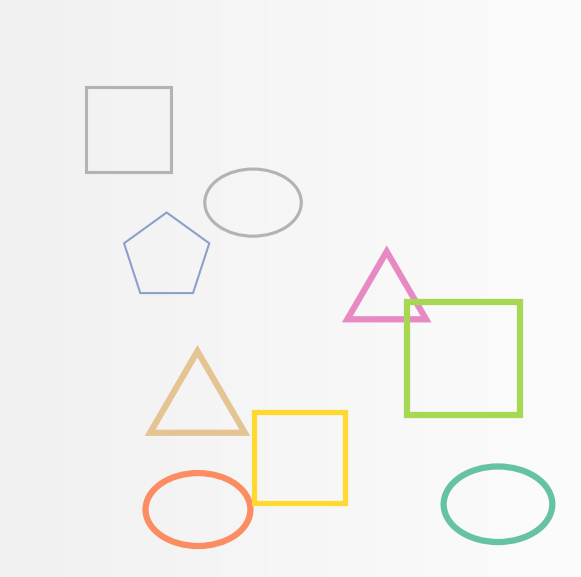[{"shape": "oval", "thickness": 3, "radius": 0.47, "center": [0.857, 0.126]}, {"shape": "oval", "thickness": 3, "radius": 0.45, "center": [0.341, 0.117]}, {"shape": "pentagon", "thickness": 1, "radius": 0.39, "center": [0.287, 0.554]}, {"shape": "triangle", "thickness": 3, "radius": 0.39, "center": [0.665, 0.485]}, {"shape": "square", "thickness": 3, "radius": 0.49, "center": [0.797, 0.378]}, {"shape": "square", "thickness": 2.5, "radius": 0.39, "center": [0.515, 0.207]}, {"shape": "triangle", "thickness": 3, "radius": 0.47, "center": [0.34, 0.297]}, {"shape": "square", "thickness": 1.5, "radius": 0.37, "center": [0.221, 0.775]}, {"shape": "oval", "thickness": 1.5, "radius": 0.42, "center": [0.435, 0.648]}]